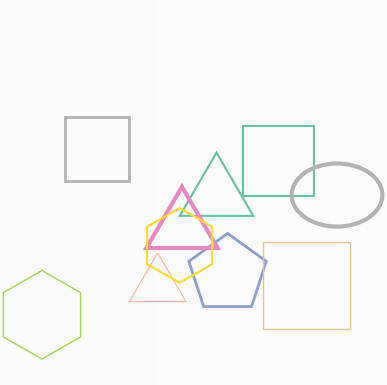[{"shape": "triangle", "thickness": 1.5, "radius": 0.55, "center": [0.559, 0.494]}, {"shape": "square", "thickness": 1.5, "radius": 0.46, "center": [0.719, 0.583]}, {"shape": "triangle", "thickness": 0.5, "radius": 0.42, "center": [0.407, 0.258]}, {"shape": "pentagon", "thickness": 2, "radius": 0.53, "center": [0.587, 0.289]}, {"shape": "triangle", "thickness": 3, "radius": 0.53, "center": [0.47, 0.409]}, {"shape": "hexagon", "thickness": 1, "radius": 0.58, "center": [0.108, 0.182]}, {"shape": "hexagon", "thickness": 1.5, "radius": 0.49, "center": [0.464, 0.363]}, {"shape": "square", "thickness": 1, "radius": 0.56, "center": [0.791, 0.258]}, {"shape": "oval", "thickness": 3, "radius": 0.58, "center": [0.87, 0.493]}, {"shape": "square", "thickness": 2, "radius": 0.41, "center": [0.25, 0.613]}]